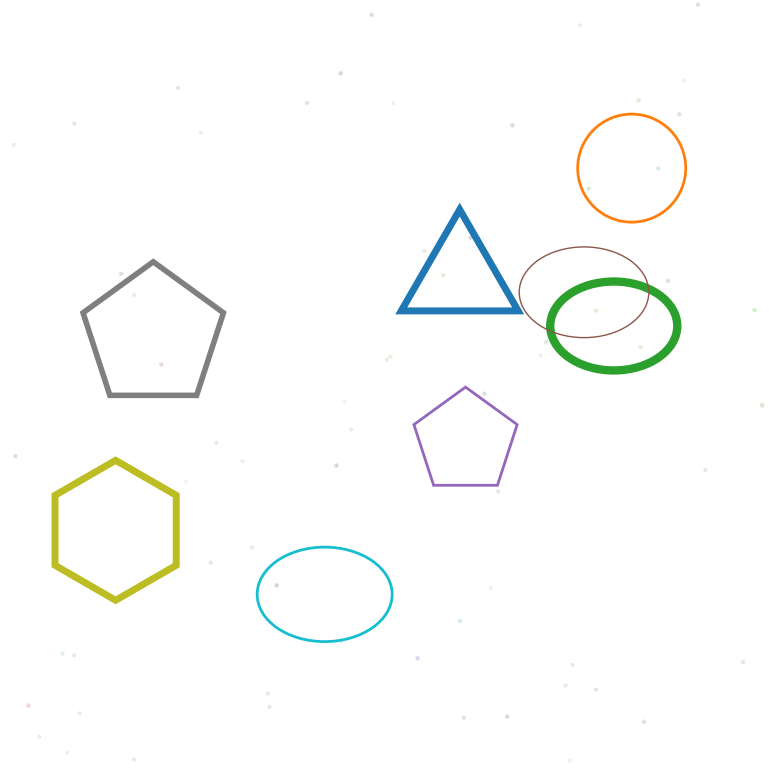[{"shape": "triangle", "thickness": 2.5, "radius": 0.44, "center": [0.597, 0.64]}, {"shape": "circle", "thickness": 1, "radius": 0.35, "center": [0.82, 0.782]}, {"shape": "oval", "thickness": 3, "radius": 0.41, "center": [0.797, 0.577]}, {"shape": "pentagon", "thickness": 1, "radius": 0.35, "center": [0.605, 0.427]}, {"shape": "oval", "thickness": 0.5, "radius": 0.42, "center": [0.758, 0.62]}, {"shape": "pentagon", "thickness": 2, "radius": 0.48, "center": [0.199, 0.564]}, {"shape": "hexagon", "thickness": 2.5, "radius": 0.45, "center": [0.15, 0.311]}, {"shape": "oval", "thickness": 1, "radius": 0.44, "center": [0.422, 0.228]}]